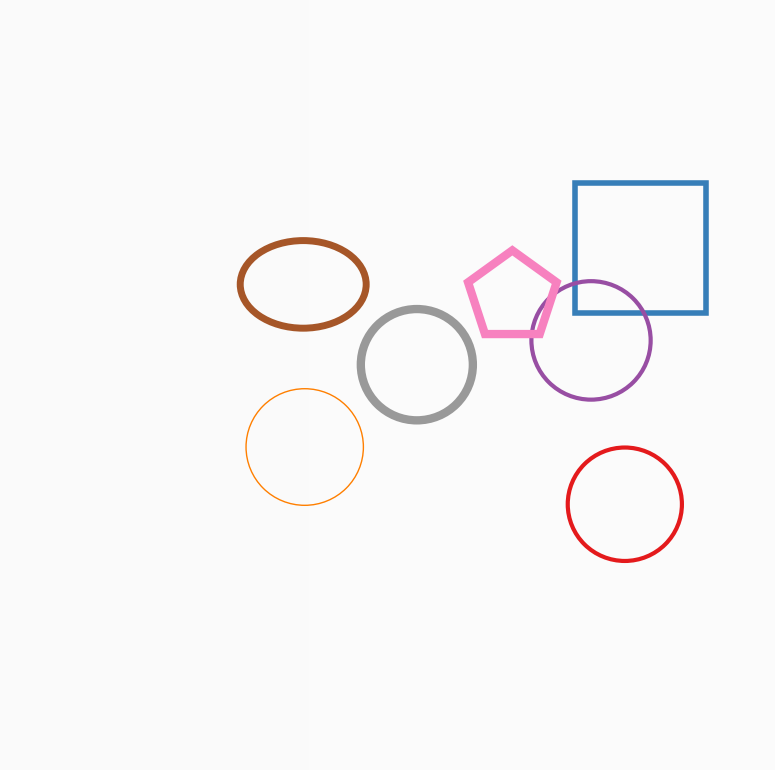[{"shape": "circle", "thickness": 1.5, "radius": 0.37, "center": [0.806, 0.345]}, {"shape": "square", "thickness": 2, "radius": 0.42, "center": [0.827, 0.678]}, {"shape": "circle", "thickness": 1.5, "radius": 0.38, "center": [0.763, 0.558]}, {"shape": "circle", "thickness": 0.5, "radius": 0.38, "center": [0.393, 0.419]}, {"shape": "oval", "thickness": 2.5, "radius": 0.41, "center": [0.391, 0.631]}, {"shape": "pentagon", "thickness": 3, "radius": 0.3, "center": [0.661, 0.615]}, {"shape": "circle", "thickness": 3, "radius": 0.36, "center": [0.538, 0.526]}]